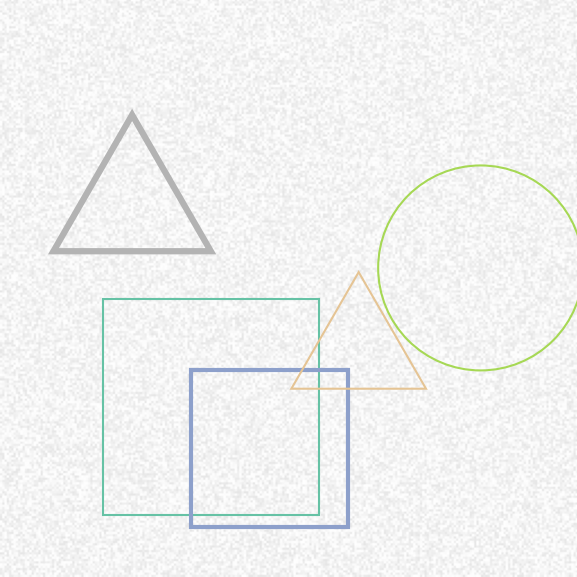[{"shape": "square", "thickness": 1, "radius": 0.93, "center": [0.365, 0.295]}, {"shape": "square", "thickness": 2, "radius": 0.68, "center": [0.466, 0.222]}, {"shape": "circle", "thickness": 1, "radius": 0.89, "center": [0.832, 0.535]}, {"shape": "triangle", "thickness": 1, "radius": 0.67, "center": [0.621, 0.393]}, {"shape": "triangle", "thickness": 3, "radius": 0.79, "center": [0.229, 0.643]}]